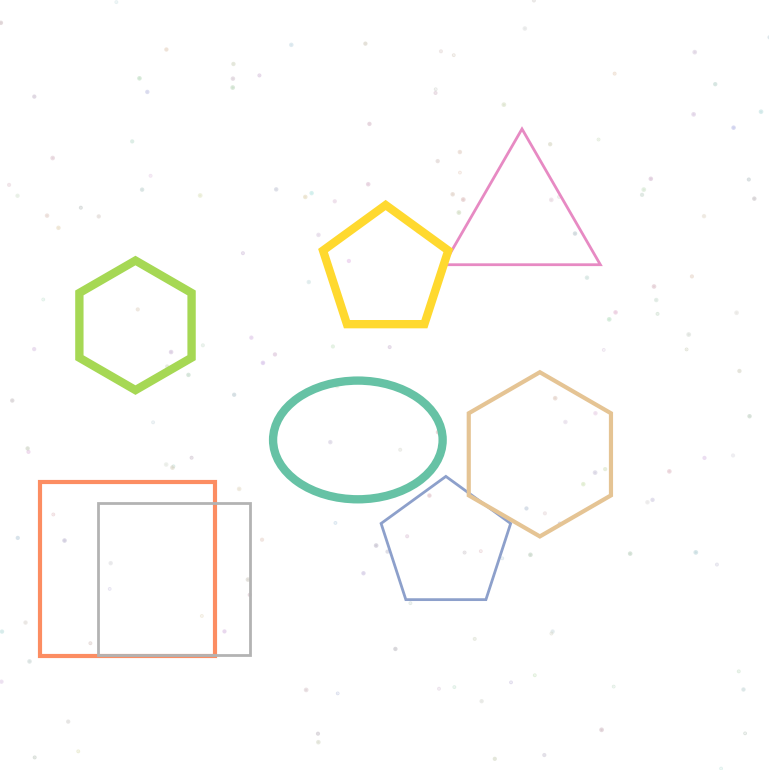[{"shape": "oval", "thickness": 3, "radius": 0.55, "center": [0.465, 0.429]}, {"shape": "square", "thickness": 1.5, "radius": 0.57, "center": [0.165, 0.261]}, {"shape": "pentagon", "thickness": 1, "radius": 0.44, "center": [0.579, 0.293]}, {"shape": "triangle", "thickness": 1, "radius": 0.59, "center": [0.678, 0.715]}, {"shape": "hexagon", "thickness": 3, "radius": 0.42, "center": [0.176, 0.578]}, {"shape": "pentagon", "thickness": 3, "radius": 0.43, "center": [0.501, 0.648]}, {"shape": "hexagon", "thickness": 1.5, "radius": 0.53, "center": [0.701, 0.41]}, {"shape": "square", "thickness": 1, "radius": 0.49, "center": [0.226, 0.248]}]